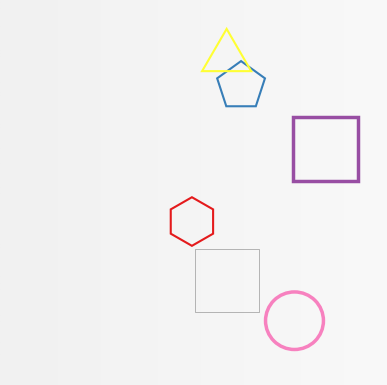[{"shape": "hexagon", "thickness": 1.5, "radius": 0.32, "center": [0.495, 0.425]}, {"shape": "pentagon", "thickness": 1.5, "radius": 0.32, "center": [0.622, 0.776]}, {"shape": "square", "thickness": 2.5, "radius": 0.42, "center": [0.84, 0.613]}, {"shape": "triangle", "thickness": 1.5, "radius": 0.37, "center": [0.585, 0.852]}, {"shape": "circle", "thickness": 2.5, "radius": 0.37, "center": [0.76, 0.167]}, {"shape": "square", "thickness": 0.5, "radius": 0.41, "center": [0.585, 0.271]}]